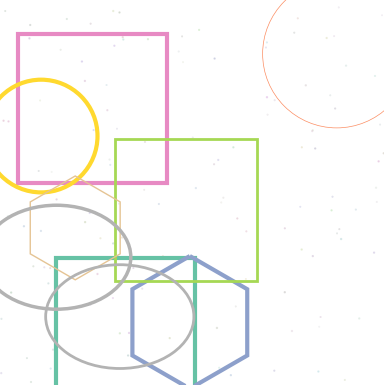[{"shape": "square", "thickness": 3, "radius": 0.9, "center": [0.326, 0.15]}, {"shape": "circle", "thickness": 0.5, "radius": 0.96, "center": [0.875, 0.86]}, {"shape": "hexagon", "thickness": 3, "radius": 0.86, "center": [0.493, 0.163]}, {"shape": "square", "thickness": 3, "radius": 0.97, "center": [0.24, 0.719]}, {"shape": "square", "thickness": 2, "radius": 0.92, "center": [0.482, 0.454]}, {"shape": "circle", "thickness": 3, "radius": 0.73, "center": [0.107, 0.647]}, {"shape": "hexagon", "thickness": 1, "radius": 0.67, "center": [0.195, 0.408]}, {"shape": "oval", "thickness": 2, "radius": 0.96, "center": [0.311, 0.178]}, {"shape": "oval", "thickness": 2.5, "radius": 0.96, "center": [0.147, 0.332]}]